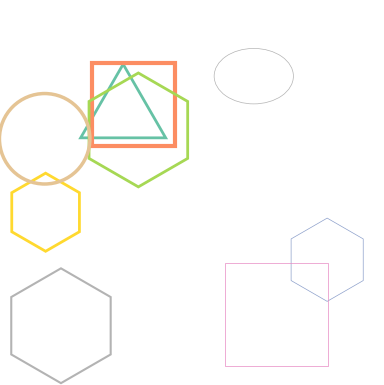[{"shape": "triangle", "thickness": 2, "radius": 0.64, "center": [0.32, 0.706]}, {"shape": "square", "thickness": 3, "radius": 0.54, "center": [0.346, 0.729]}, {"shape": "hexagon", "thickness": 0.5, "radius": 0.54, "center": [0.85, 0.325]}, {"shape": "square", "thickness": 0.5, "radius": 0.67, "center": [0.717, 0.183]}, {"shape": "hexagon", "thickness": 2, "radius": 0.74, "center": [0.359, 0.663]}, {"shape": "hexagon", "thickness": 2, "radius": 0.51, "center": [0.118, 0.449]}, {"shape": "circle", "thickness": 2.5, "radius": 0.59, "center": [0.116, 0.64]}, {"shape": "oval", "thickness": 0.5, "radius": 0.51, "center": [0.659, 0.802]}, {"shape": "hexagon", "thickness": 1.5, "radius": 0.75, "center": [0.158, 0.154]}]